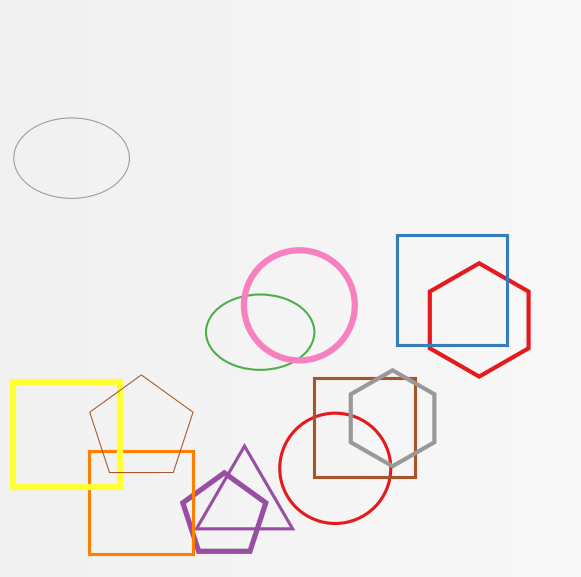[{"shape": "hexagon", "thickness": 2, "radius": 0.49, "center": [0.824, 0.445]}, {"shape": "circle", "thickness": 1.5, "radius": 0.48, "center": [0.577, 0.188]}, {"shape": "square", "thickness": 1.5, "radius": 0.48, "center": [0.778, 0.497]}, {"shape": "oval", "thickness": 1, "radius": 0.47, "center": [0.448, 0.424]}, {"shape": "pentagon", "thickness": 2.5, "radius": 0.38, "center": [0.386, 0.105]}, {"shape": "triangle", "thickness": 1.5, "radius": 0.48, "center": [0.421, 0.131]}, {"shape": "square", "thickness": 1.5, "radius": 0.45, "center": [0.243, 0.129]}, {"shape": "square", "thickness": 3, "radius": 0.46, "center": [0.114, 0.247]}, {"shape": "pentagon", "thickness": 0.5, "radius": 0.47, "center": [0.243, 0.256]}, {"shape": "square", "thickness": 1.5, "radius": 0.43, "center": [0.627, 0.259]}, {"shape": "circle", "thickness": 3, "radius": 0.48, "center": [0.515, 0.47]}, {"shape": "oval", "thickness": 0.5, "radius": 0.5, "center": [0.123, 0.725]}, {"shape": "hexagon", "thickness": 2, "radius": 0.42, "center": [0.675, 0.275]}]